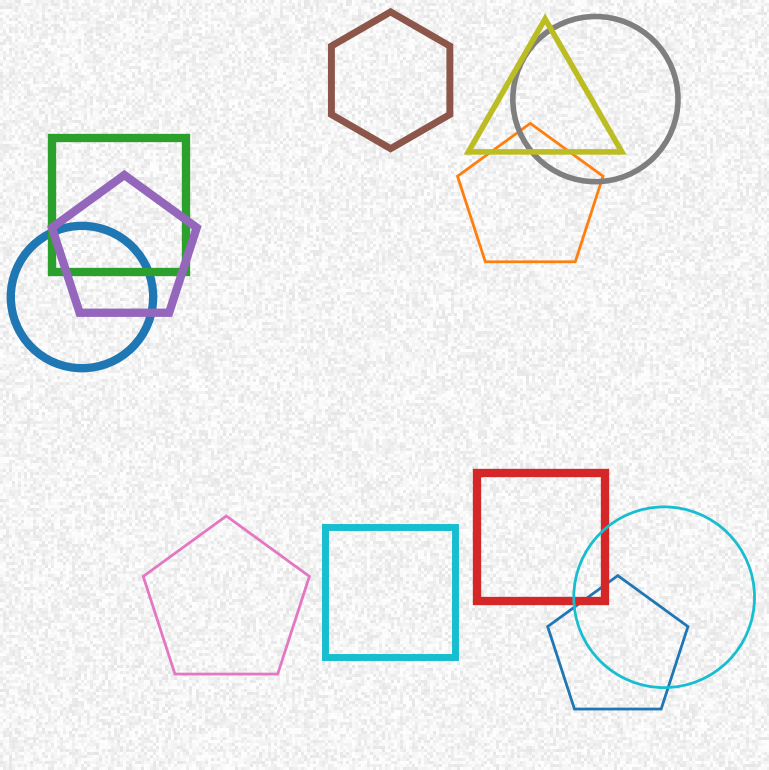[{"shape": "circle", "thickness": 3, "radius": 0.46, "center": [0.106, 0.614]}, {"shape": "pentagon", "thickness": 1, "radius": 0.48, "center": [0.802, 0.157]}, {"shape": "pentagon", "thickness": 1, "radius": 0.5, "center": [0.689, 0.74]}, {"shape": "square", "thickness": 3, "radius": 0.44, "center": [0.154, 0.734]}, {"shape": "square", "thickness": 3, "radius": 0.42, "center": [0.703, 0.303]}, {"shape": "pentagon", "thickness": 3, "radius": 0.49, "center": [0.161, 0.674]}, {"shape": "hexagon", "thickness": 2.5, "radius": 0.44, "center": [0.507, 0.896]}, {"shape": "pentagon", "thickness": 1, "radius": 0.57, "center": [0.294, 0.216]}, {"shape": "circle", "thickness": 2, "radius": 0.54, "center": [0.773, 0.871]}, {"shape": "triangle", "thickness": 2, "radius": 0.58, "center": [0.708, 0.86]}, {"shape": "square", "thickness": 2.5, "radius": 0.42, "center": [0.507, 0.231]}, {"shape": "circle", "thickness": 1, "radius": 0.59, "center": [0.863, 0.224]}]